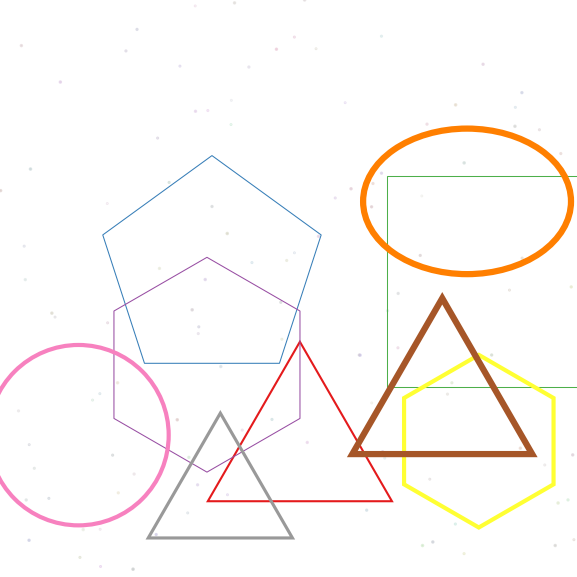[{"shape": "triangle", "thickness": 1, "radius": 0.92, "center": [0.519, 0.223]}, {"shape": "pentagon", "thickness": 0.5, "radius": 0.99, "center": [0.367, 0.531]}, {"shape": "square", "thickness": 0.5, "radius": 0.91, "center": [0.853, 0.512]}, {"shape": "hexagon", "thickness": 0.5, "radius": 0.93, "center": [0.358, 0.368]}, {"shape": "oval", "thickness": 3, "radius": 0.9, "center": [0.809, 0.65]}, {"shape": "hexagon", "thickness": 2, "radius": 0.75, "center": [0.829, 0.235]}, {"shape": "triangle", "thickness": 3, "radius": 0.9, "center": [0.766, 0.303]}, {"shape": "circle", "thickness": 2, "radius": 0.78, "center": [0.136, 0.246]}, {"shape": "triangle", "thickness": 1.5, "radius": 0.72, "center": [0.382, 0.14]}]